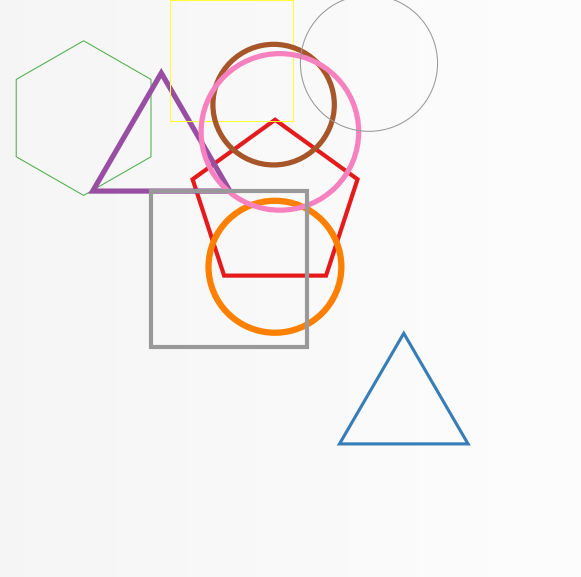[{"shape": "pentagon", "thickness": 2, "radius": 0.75, "center": [0.473, 0.643]}, {"shape": "triangle", "thickness": 1.5, "radius": 0.64, "center": [0.695, 0.294]}, {"shape": "hexagon", "thickness": 0.5, "radius": 0.67, "center": [0.144, 0.795]}, {"shape": "triangle", "thickness": 2.5, "radius": 0.68, "center": [0.278, 0.736]}, {"shape": "circle", "thickness": 3, "radius": 0.57, "center": [0.473, 0.537]}, {"shape": "square", "thickness": 0.5, "radius": 0.53, "center": [0.398, 0.894]}, {"shape": "circle", "thickness": 2.5, "radius": 0.52, "center": [0.471, 0.818]}, {"shape": "circle", "thickness": 2.5, "radius": 0.68, "center": [0.482, 0.771]}, {"shape": "square", "thickness": 2, "radius": 0.67, "center": [0.394, 0.533]}, {"shape": "circle", "thickness": 0.5, "radius": 0.59, "center": [0.635, 0.89]}]